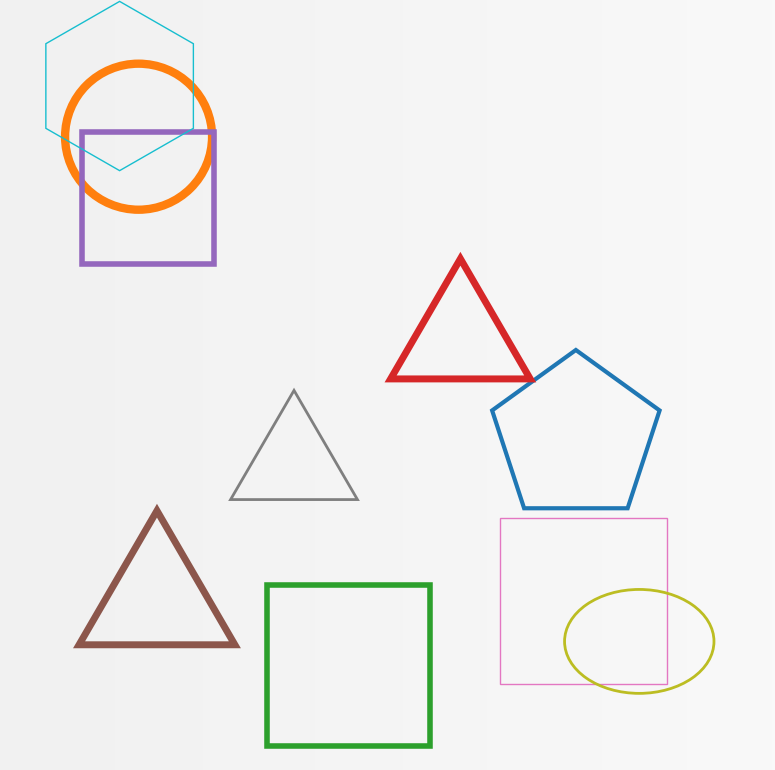[{"shape": "pentagon", "thickness": 1.5, "radius": 0.57, "center": [0.743, 0.432]}, {"shape": "circle", "thickness": 3, "radius": 0.47, "center": [0.179, 0.822]}, {"shape": "square", "thickness": 2, "radius": 0.52, "center": [0.45, 0.136]}, {"shape": "triangle", "thickness": 2.5, "radius": 0.52, "center": [0.594, 0.56]}, {"shape": "square", "thickness": 2, "radius": 0.43, "center": [0.191, 0.743]}, {"shape": "triangle", "thickness": 2.5, "radius": 0.58, "center": [0.203, 0.221]}, {"shape": "square", "thickness": 0.5, "radius": 0.54, "center": [0.753, 0.22]}, {"shape": "triangle", "thickness": 1, "radius": 0.47, "center": [0.379, 0.398]}, {"shape": "oval", "thickness": 1, "radius": 0.48, "center": [0.825, 0.167]}, {"shape": "hexagon", "thickness": 0.5, "radius": 0.55, "center": [0.154, 0.888]}]